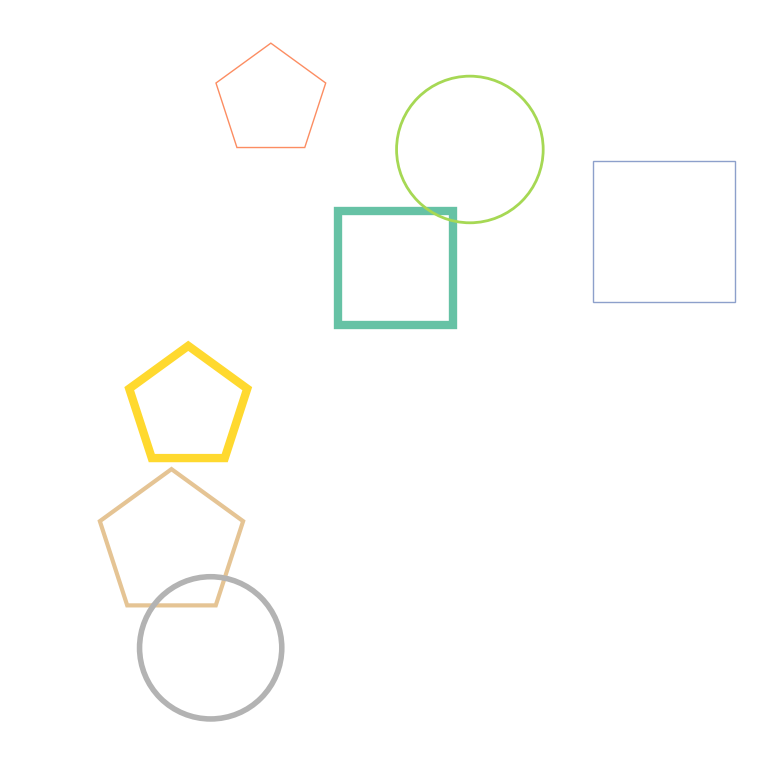[{"shape": "square", "thickness": 3, "radius": 0.37, "center": [0.513, 0.652]}, {"shape": "pentagon", "thickness": 0.5, "radius": 0.37, "center": [0.352, 0.869]}, {"shape": "square", "thickness": 0.5, "radius": 0.46, "center": [0.862, 0.699]}, {"shape": "circle", "thickness": 1, "radius": 0.48, "center": [0.61, 0.806]}, {"shape": "pentagon", "thickness": 3, "radius": 0.4, "center": [0.244, 0.47]}, {"shape": "pentagon", "thickness": 1.5, "radius": 0.49, "center": [0.223, 0.293]}, {"shape": "circle", "thickness": 2, "radius": 0.46, "center": [0.274, 0.159]}]